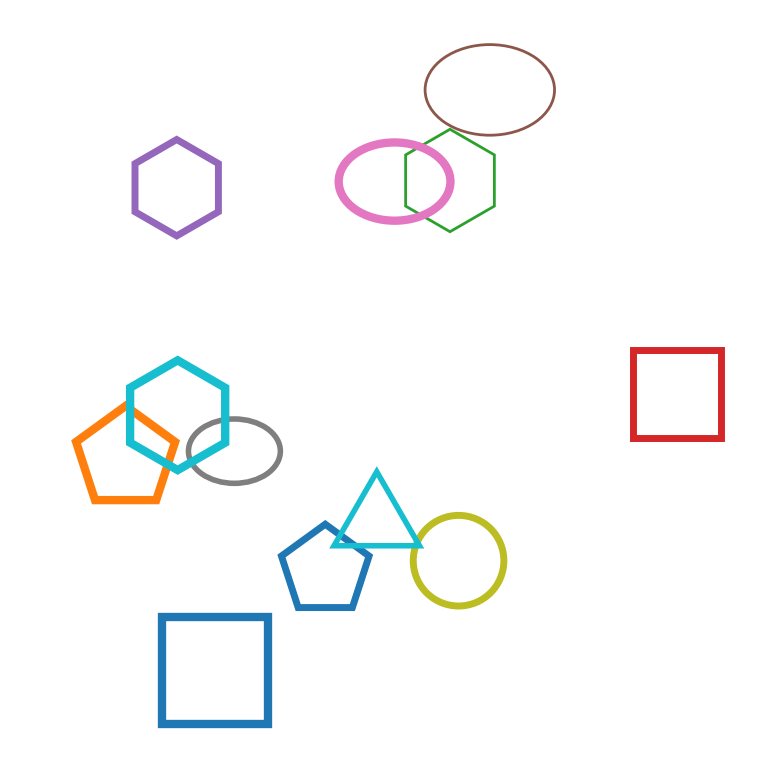[{"shape": "pentagon", "thickness": 2.5, "radius": 0.3, "center": [0.422, 0.259]}, {"shape": "square", "thickness": 3, "radius": 0.34, "center": [0.28, 0.129]}, {"shape": "pentagon", "thickness": 3, "radius": 0.34, "center": [0.163, 0.405]}, {"shape": "hexagon", "thickness": 1, "radius": 0.33, "center": [0.584, 0.766]}, {"shape": "square", "thickness": 2.5, "radius": 0.29, "center": [0.879, 0.488]}, {"shape": "hexagon", "thickness": 2.5, "radius": 0.31, "center": [0.229, 0.756]}, {"shape": "oval", "thickness": 1, "radius": 0.42, "center": [0.636, 0.883]}, {"shape": "oval", "thickness": 3, "radius": 0.36, "center": [0.512, 0.764]}, {"shape": "oval", "thickness": 2, "radius": 0.3, "center": [0.304, 0.414]}, {"shape": "circle", "thickness": 2.5, "radius": 0.29, "center": [0.596, 0.272]}, {"shape": "hexagon", "thickness": 3, "radius": 0.36, "center": [0.231, 0.461]}, {"shape": "triangle", "thickness": 2, "radius": 0.32, "center": [0.489, 0.323]}]